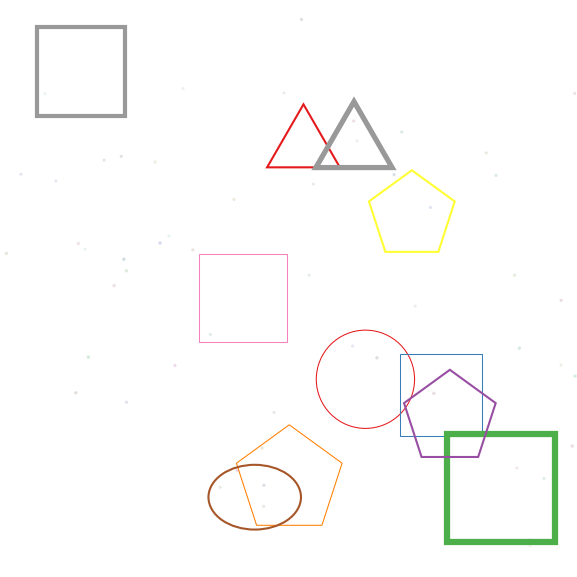[{"shape": "triangle", "thickness": 1, "radius": 0.36, "center": [0.526, 0.746]}, {"shape": "circle", "thickness": 0.5, "radius": 0.43, "center": [0.633, 0.342]}, {"shape": "square", "thickness": 0.5, "radius": 0.35, "center": [0.763, 0.316]}, {"shape": "square", "thickness": 3, "radius": 0.47, "center": [0.868, 0.154]}, {"shape": "pentagon", "thickness": 1, "radius": 0.42, "center": [0.779, 0.275]}, {"shape": "pentagon", "thickness": 0.5, "radius": 0.48, "center": [0.501, 0.167]}, {"shape": "pentagon", "thickness": 1, "radius": 0.39, "center": [0.713, 0.626]}, {"shape": "oval", "thickness": 1, "radius": 0.4, "center": [0.441, 0.138]}, {"shape": "square", "thickness": 0.5, "radius": 0.38, "center": [0.421, 0.483]}, {"shape": "triangle", "thickness": 2.5, "radius": 0.38, "center": [0.613, 0.747]}, {"shape": "square", "thickness": 2, "radius": 0.38, "center": [0.14, 0.875]}]